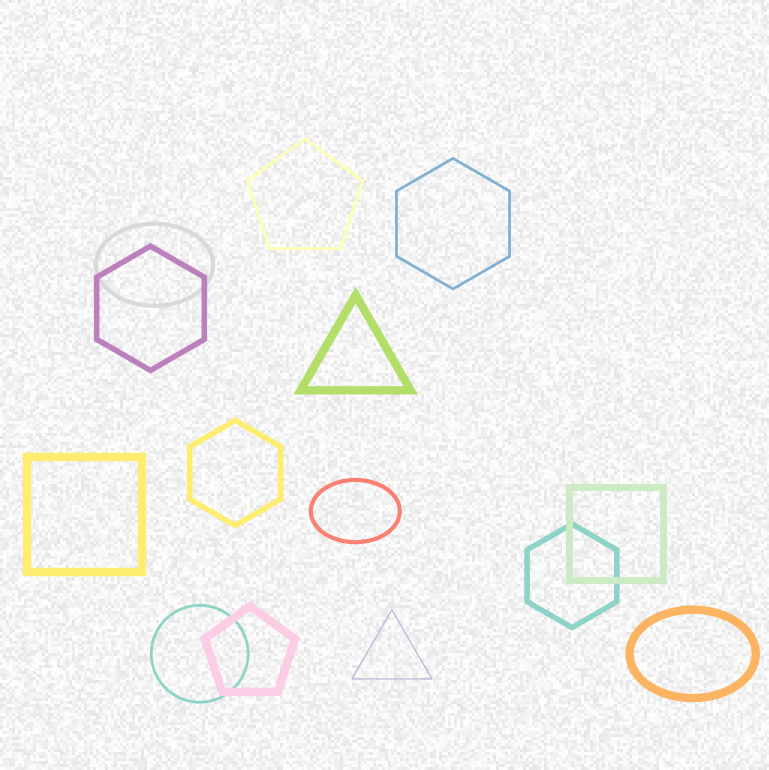[{"shape": "hexagon", "thickness": 2, "radius": 0.34, "center": [0.743, 0.252]}, {"shape": "circle", "thickness": 1, "radius": 0.31, "center": [0.259, 0.151]}, {"shape": "pentagon", "thickness": 1, "radius": 0.39, "center": [0.396, 0.741]}, {"shape": "triangle", "thickness": 0.5, "radius": 0.3, "center": [0.509, 0.148]}, {"shape": "oval", "thickness": 1.5, "radius": 0.29, "center": [0.461, 0.336]}, {"shape": "hexagon", "thickness": 1, "radius": 0.42, "center": [0.588, 0.71]}, {"shape": "oval", "thickness": 3, "radius": 0.41, "center": [0.9, 0.151]}, {"shape": "triangle", "thickness": 3, "radius": 0.41, "center": [0.462, 0.534]}, {"shape": "pentagon", "thickness": 3, "radius": 0.31, "center": [0.325, 0.151]}, {"shape": "oval", "thickness": 1.5, "radius": 0.38, "center": [0.201, 0.656]}, {"shape": "hexagon", "thickness": 2, "radius": 0.4, "center": [0.195, 0.6]}, {"shape": "square", "thickness": 2.5, "radius": 0.3, "center": [0.8, 0.307]}, {"shape": "hexagon", "thickness": 2, "radius": 0.34, "center": [0.305, 0.386]}, {"shape": "square", "thickness": 3, "radius": 0.37, "center": [0.11, 0.332]}]